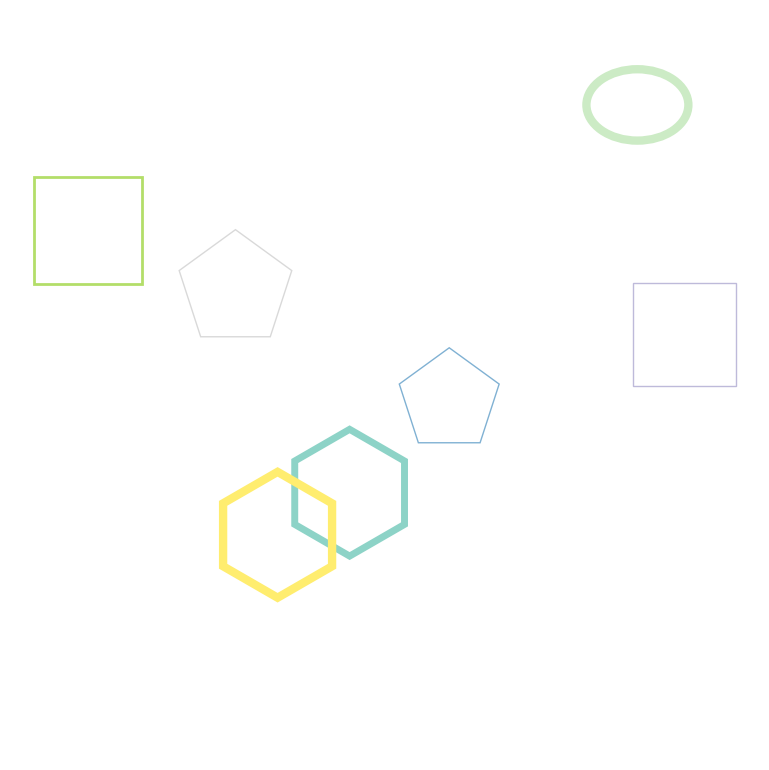[{"shape": "hexagon", "thickness": 2.5, "radius": 0.41, "center": [0.454, 0.36]}, {"shape": "square", "thickness": 0.5, "radius": 0.34, "center": [0.889, 0.565]}, {"shape": "pentagon", "thickness": 0.5, "radius": 0.34, "center": [0.583, 0.48]}, {"shape": "square", "thickness": 1, "radius": 0.35, "center": [0.114, 0.701]}, {"shape": "pentagon", "thickness": 0.5, "radius": 0.38, "center": [0.306, 0.625]}, {"shape": "oval", "thickness": 3, "radius": 0.33, "center": [0.828, 0.864]}, {"shape": "hexagon", "thickness": 3, "radius": 0.41, "center": [0.361, 0.305]}]